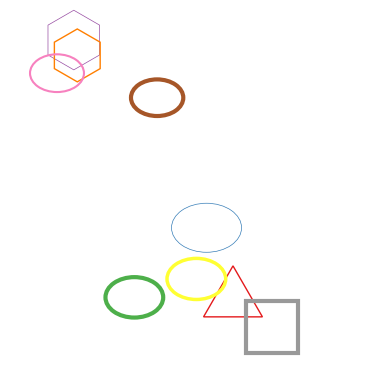[{"shape": "triangle", "thickness": 1, "radius": 0.44, "center": [0.605, 0.221]}, {"shape": "oval", "thickness": 0.5, "radius": 0.45, "center": [0.536, 0.408]}, {"shape": "oval", "thickness": 3, "radius": 0.37, "center": [0.349, 0.228]}, {"shape": "hexagon", "thickness": 0.5, "radius": 0.39, "center": [0.192, 0.896]}, {"shape": "hexagon", "thickness": 1, "radius": 0.34, "center": [0.201, 0.856]}, {"shape": "oval", "thickness": 2.5, "radius": 0.38, "center": [0.51, 0.275]}, {"shape": "oval", "thickness": 3, "radius": 0.34, "center": [0.408, 0.746]}, {"shape": "oval", "thickness": 1.5, "radius": 0.35, "center": [0.148, 0.81]}, {"shape": "square", "thickness": 3, "radius": 0.34, "center": [0.707, 0.151]}]